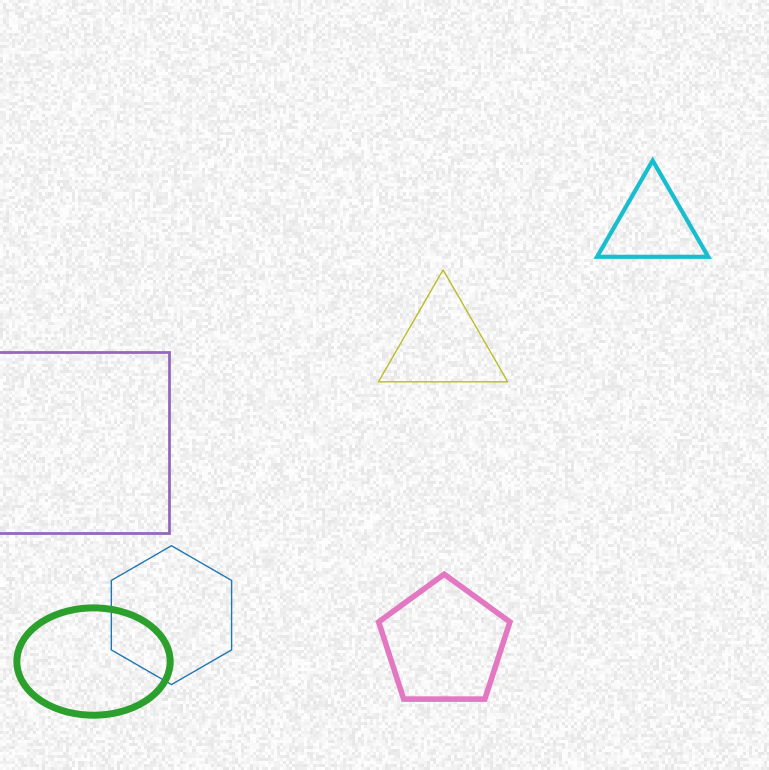[{"shape": "hexagon", "thickness": 0.5, "radius": 0.45, "center": [0.223, 0.201]}, {"shape": "oval", "thickness": 2.5, "radius": 0.5, "center": [0.121, 0.141]}, {"shape": "square", "thickness": 1, "radius": 0.59, "center": [0.102, 0.426]}, {"shape": "pentagon", "thickness": 2, "radius": 0.45, "center": [0.577, 0.165]}, {"shape": "triangle", "thickness": 0.5, "radius": 0.48, "center": [0.575, 0.553]}, {"shape": "triangle", "thickness": 1.5, "radius": 0.42, "center": [0.848, 0.708]}]